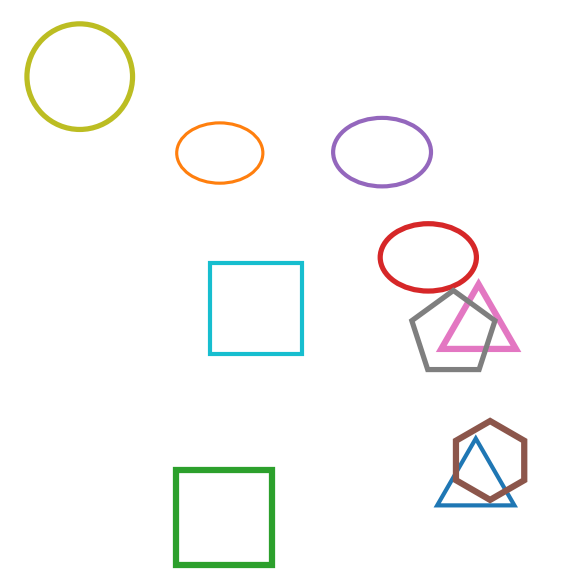[{"shape": "triangle", "thickness": 2, "radius": 0.39, "center": [0.824, 0.163]}, {"shape": "oval", "thickness": 1.5, "radius": 0.37, "center": [0.381, 0.734]}, {"shape": "square", "thickness": 3, "radius": 0.41, "center": [0.388, 0.103]}, {"shape": "oval", "thickness": 2.5, "radius": 0.42, "center": [0.742, 0.553]}, {"shape": "oval", "thickness": 2, "radius": 0.42, "center": [0.662, 0.736]}, {"shape": "hexagon", "thickness": 3, "radius": 0.34, "center": [0.849, 0.202]}, {"shape": "triangle", "thickness": 3, "radius": 0.37, "center": [0.829, 0.432]}, {"shape": "pentagon", "thickness": 2.5, "radius": 0.38, "center": [0.785, 0.42]}, {"shape": "circle", "thickness": 2.5, "radius": 0.46, "center": [0.138, 0.866]}, {"shape": "square", "thickness": 2, "radius": 0.39, "center": [0.443, 0.465]}]